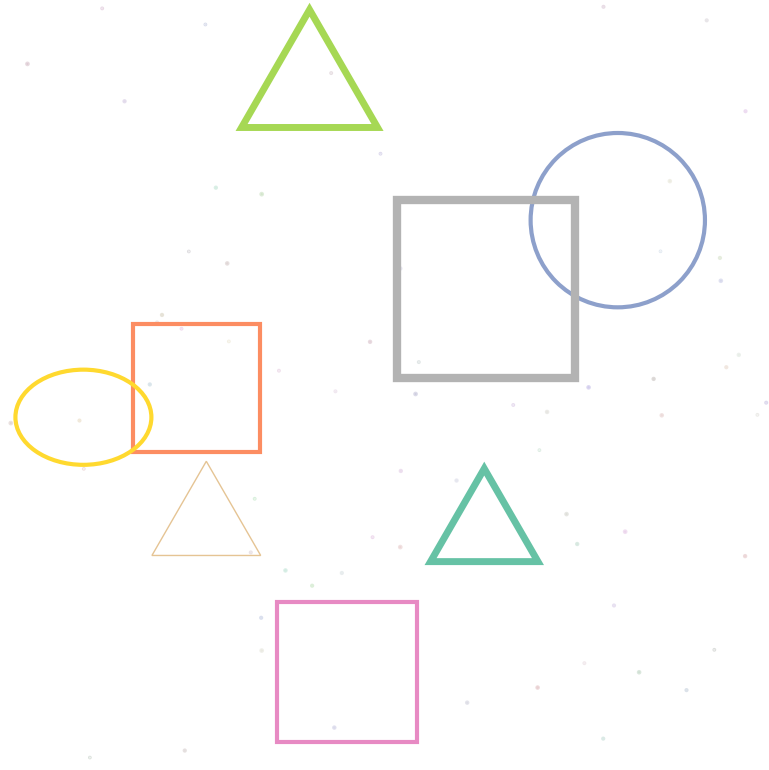[{"shape": "triangle", "thickness": 2.5, "radius": 0.4, "center": [0.629, 0.311]}, {"shape": "square", "thickness": 1.5, "radius": 0.41, "center": [0.255, 0.496]}, {"shape": "circle", "thickness": 1.5, "radius": 0.57, "center": [0.802, 0.714]}, {"shape": "square", "thickness": 1.5, "radius": 0.45, "center": [0.451, 0.127]}, {"shape": "triangle", "thickness": 2.5, "radius": 0.51, "center": [0.402, 0.885]}, {"shape": "oval", "thickness": 1.5, "radius": 0.44, "center": [0.108, 0.458]}, {"shape": "triangle", "thickness": 0.5, "radius": 0.41, "center": [0.268, 0.319]}, {"shape": "square", "thickness": 3, "radius": 0.58, "center": [0.631, 0.624]}]